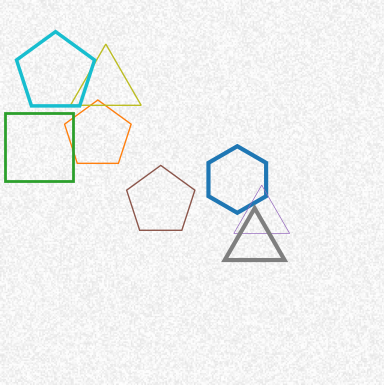[{"shape": "hexagon", "thickness": 3, "radius": 0.43, "center": [0.616, 0.534]}, {"shape": "pentagon", "thickness": 1, "radius": 0.45, "center": [0.254, 0.649]}, {"shape": "square", "thickness": 2, "radius": 0.44, "center": [0.102, 0.618]}, {"shape": "triangle", "thickness": 0.5, "radius": 0.42, "center": [0.68, 0.435]}, {"shape": "pentagon", "thickness": 1, "radius": 0.47, "center": [0.418, 0.477]}, {"shape": "triangle", "thickness": 3, "radius": 0.45, "center": [0.661, 0.369]}, {"shape": "triangle", "thickness": 1, "radius": 0.53, "center": [0.275, 0.779]}, {"shape": "pentagon", "thickness": 2.5, "radius": 0.53, "center": [0.144, 0.811]}]